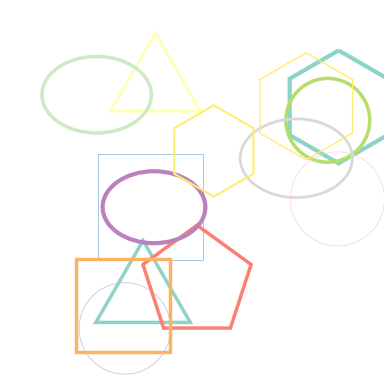[{"shape": "triangle", "thickness": 2.5, "radius": 0.71, "center": [0.372, 0.233]}, {"shape": "hexagon", "thickness": 3, "radius": 0.73, "center": [0.879, 0.722]}, {"shape": "triangle", "thickness": 2, "radius": 0.68, "center": [0.404, 0.779]}, {"shape": "circle", "thickness": 0.5, "radius": 0.59, "center": [0.324, 0.147]}, {"shape": "pentagon", "thickness": 2.5, "radius": 0.74, "center": [0.512, 0.267]}, {"shape": "square", "thickness": 0.5, "radius": 0.68, "center": [0.39, 0.462]}, {"shape": "square", "thickness": 2.5, "radius": 0.61, "center": [0.319, 0.206]}, {"shape": "circle", "thickness": 2.5, "radius": 0.54, "center": [0.851, 0.688]}, {"shape": "circle", "thickness": 0.5, "radius": 0.61, "center": [0.876, 0.484]}, {"shape": "oval", "thickness": 2, "radius": 0.73, "center": [0.77, 0.589]}, {"shape": "oval", "thickness": 3, "radius": 0.67, "center": [0.4, 0.462]}, {"shape": "oval", "thickness": 2.5, "radius": 0.71, "center": [0.251, 0.754]}, {"shape": "hexagon", "thickness": 1, "radius": 0.7, "center": [0.795, 0.724]}, {"shape": "hexagon", "thickness": 1.5, "radius": 0.59, "center": [0.555, 0.608]}]